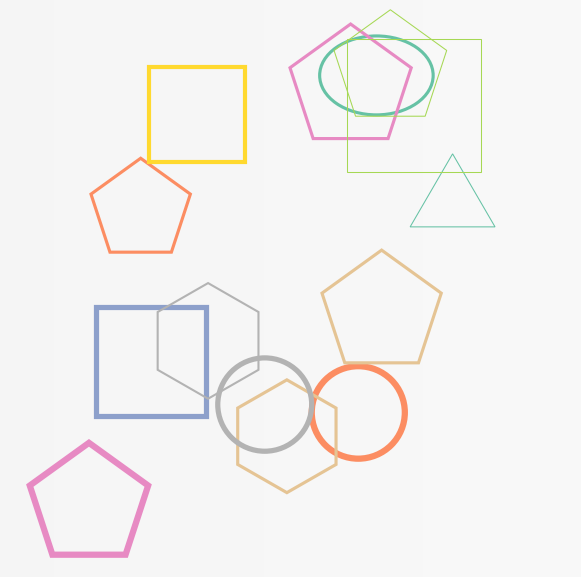[{"shape": "oval", "thickness": 1.5, "radius": 0.49, "center": [0.648, 0.869]}, {"shape": "triangle", "thickness": 0.5, "radius": 0.42, "center": [0.779, 0.648]}, {"shape": "pentagon", "thickness": 1.5, "radius": 0.45, "center": [0.242, 0.635]}, {"shape": "circle", "thickness": 3, "radius": 0.4, "center": [0.616, 0.285]}, {"shape": "square", "thickness": 2.5, "radius": 0.47, "center": [0.26, 0.374]}, {"shape": "pentagon", "thickness": 1.5, "radius": 0.55, "center": [0.603, 0.848]}, {"shape": "pentagon", "thickness": 3, "radius": 0.54, "center": [0.153, 0.125]}, {"shape": "square", "thickness": 0.5, "radius": 0.57, "center": [0.712, 0.817]}, {"shape": "pentagon", "thickness": 0.5, "radius": 0.51, "center": [0.672, 0.88]}, {"shape": "square", "thickness": 2, "radius": 0.41, "center": [0.339, 0.801]}, {"shape": "hexagon", "thickness": 1.5, "radius": 0.49, "center": [0.494, 0.244]}, {"shape": "pentagon", "thickness": 1.5, "radius": 0.54, "center": [0.657, 0.458]}, {"shape": "circle", "thickness": 2.5, "radius": 0.4, "center": [0.455, 0.299]}, {"shape": "hexagon", "thickness": 1, "radius": 0.5, "center": [0.358, 0.409]}]